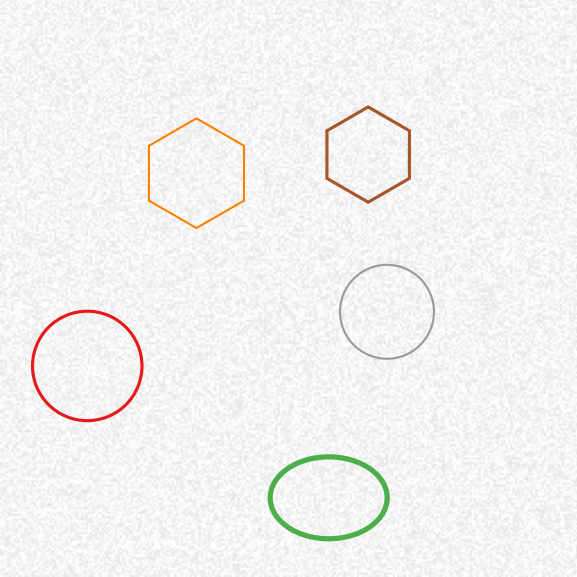[{"shape": "circle", "thickness": 1.5, "radius": 0.47, "center": [0.151, 0.365]}, {"shape": "oval", "thickness": 2.5, "radius": 0.51, "center": [0.569, 0.137]}, {"shape": "hexagon", "thickness": 1, "radius": 0.48, "center": [0.34, 0.699]}, {"shape": "hexagon", "thickness": 1.5, "radius": 0.41, "center": [0.638, 0.731]}, {"shape": "circle", "thickness": 1, "radius": 0.41, "center": [0.67, 0.459]}]